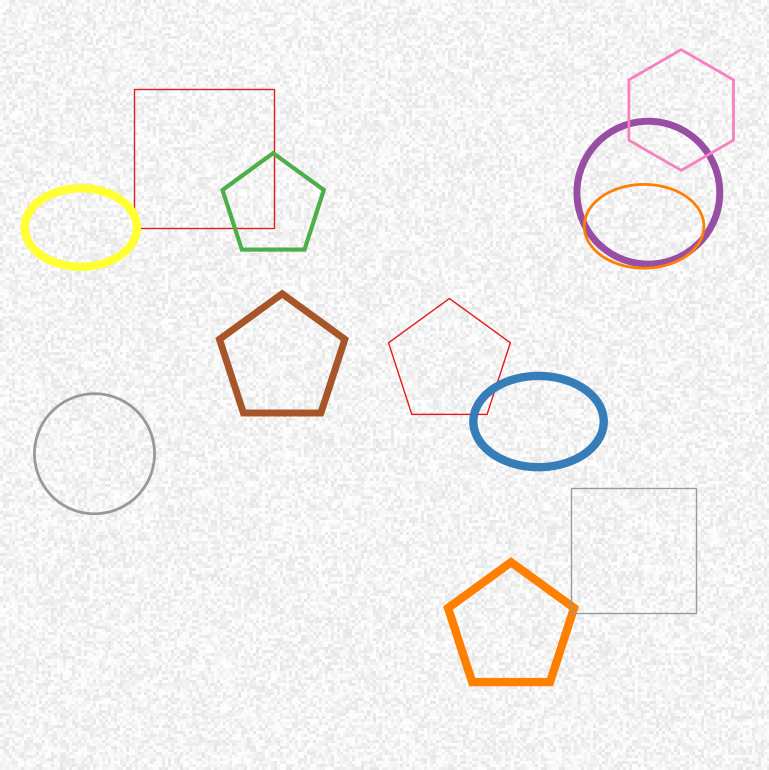[{"shape": "square", "thickness": 0.5, "radius": 0.45, "center": [0.265, 0.795]}, {"shape": "pentagon", "thickness": 0.5, "radius": 0.42, "center": [0.584, 0.529]}, {"shape": "oval", "thickness": 3, "radius": 0.42, "center": [0.699, 0.453]}, {"shape": "pentagon", "thickness": 1.5, "radius": 0.35, "center": [0.355, 0.732]}, {"shape": "circle", "thickness": 2.5, "radius": 0.46, "center": [0.842, 0.75]}, {"shape": "pentagon", "thickness": 3, "radius": 0.43, "center": [0.664, 0.184]}, {"shape": "oval", "thickness": 1, "radius": 0.39, "center": [0.836, 0.706]}, {"shape": "oval", "thickness": 3, "radius": 0.36, "center": [0.105, 0.705]}, {"shape": "pentagon", "thickness": 2.5, "radius": 0.43, "center": [0.366, 0.533]}, {"shape": "hexagon", "thickness": 1, "radius": 0.39, "center": [0.885, 0.857]}, {"shape": "circle", "thickness": 1, "radius": 0.39, "center": [0.123, 0.411]}, {"shape": "square", "thickness": 0.5, "radius": 0.4, "center": [0.822, 0.285]}]